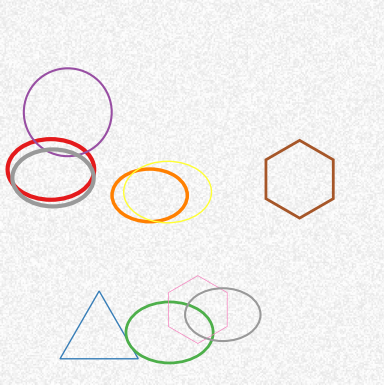[{"shape": "oval", "thickness": 3, "radius": 0.56, "center": [0.132, 0.56]}, {"shape": "triangle", "thickness": 1, "radius": 0.59, "center": [0.258, 0.127]}, {"shape": "oval", "thickness": 2, "radius": 0.57, "center": [0.44, 0.136]}, {"shape": "circle", "thickness": 1.5, "radius": 0.57, "center": [0.176, 0.708]}, {"shape": "oval", "thickness": 2.5, "radius": 0.49, "center": [0.389, 0.493]}, {"shape": "oval", "thickness": 1, "radius": 0.57, "center": [0.435, 0.501]}, {"shape": "hexagon", "thickness": 2, "radius": 0.5, "center": [0.778, 0.534]}, {"shape": "hexagon", "thickness": 0.5, "radius": 0.44, "center": [0.514, 0.196]}, {"shape": "oval", "thickness": 1.5, "radius": 0.49, "center": [0.579, 0.183]}, {"shape": "oval", "thickness": 3, "radius": 0.53, "center": [0.138, 0.538]}]